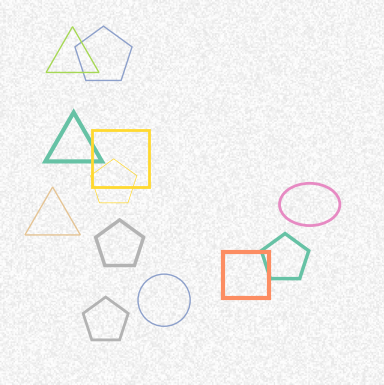[{"shape": "triangle", "thickness": 3, "radius": 0.42, "center": [0.191, 0.623]}, {"shape": "pentagon", "thickness": 2.5, "radius": 0.32, "center": [0.74, 0.329]}, {"shape": "square", "thickness": 3, "radius": 0.3, "center": [0.64, 0.286]}, {"shape": "circle", "thickness": 1, "radius": 0.34, "center": [0.426, 0.22]}, {"shape": "pentagon", "thickness": 1, "radius": 0.39, "center": [0.269, 0.854]}, {"shape": "oval", "thickness": 2, "radius": 0.39, "center": [0.804, 0.469]}, {"shape": "triangle", "thickness": 1, "radius": 0.4, "center": [0.188, 0.851]}, {"shape": "pentagon", "thickness": 0.5, "radius": 0.32, "center": [0.295, 0.524]}, {"shape": "square", "thickness": 2, "radius": 0.37, "center": [0.313, 0.589]}, {"shape": "triangle", "thickness": 1, "radius": 0.42, "center": [0.137, 0.431]}, {"shape": "pentagon", "thickness": 2, "radius": 0.31, "center": [0.275, 0.167]}, {"shape": "pentagon", "thickness": 2.5, "radius": 0.33, "center": [0.311, 0.363]}]